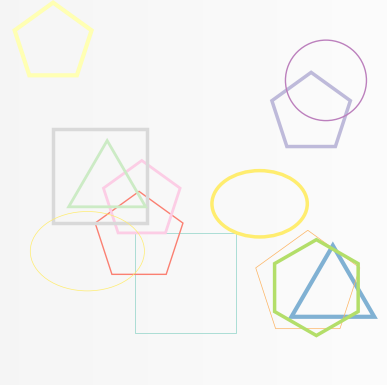[{"shape": "square", "thickness": 0.5, "radius": 0.65, "center": [0.478, 0.265]}, {"shape": "pentagon", "thickness": 3, "radius": 0.52, "center": [0.137, 0.889]}, {"shape": "pentagon", "thickness": 2.5, "radius": 0.53, "center": [0.803, 0.706]}, {"shape": "pentagon", "thickness": 1, "radius": 0.6, "center": [0.359, 0.384]}, {"shape": "triangle", "thickness": 3, "radius": 0.62, "center": [0.859, 0.239]}, {"shape": "pentagon", "thickness": 0.5, "radius": 0.71, "center": [0.794, 0.261]}, {"shape": "hexagon", "thickness": 2.5, "radius": 0.62, "center": [0.816, 0.253]}, {"shape": "pentagon", "thickness": 2, "radius": 0.52, "center": [0.366, 0.479]}, {"shape": "square", "thickness": 2.5, "radius": 0.61, "center": [0.258, 0.543]}, {"shape": "circle", "thickness": 1, "radius": 0.52, "center": [0.841, 0.791]}, {"shape": "triangle", "thickness": 2, "radius": 0.57, "center": [0.277, 0.52]}, {"shape": "oval", "thickness": 2.5, "radius": 0.62, "center": [0.67, 0.471]}, {"shape": "oval", "thickness": 0.5, "radius": 0.74, "center": [0.225, 0.348]}]